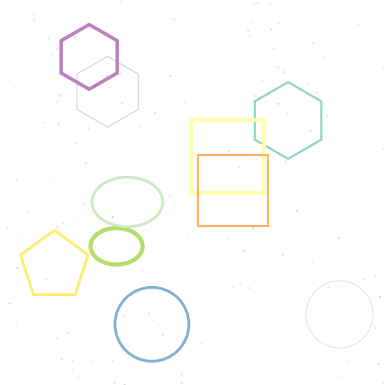[{"shape": "hexagon", "thickness": 1.5, "radius": 0.5, "center": [0.748, 0.687]}, {"shape": "square", "thickness": 3, "radius": 0.47, "center": [0.591, 0.593]}, {"shape": "hexagon", "thickness": 0.5, "radius": 0.46, "center": [0.279, 0.762]}, {"shape": "circle", "thickness": 2, "radius": 0.48, "center": [0.395, 0.158]}, {"shape": "square", "thickness": 1.5, "radius": 0.46, "center": [0.606, 0.505]}, {"shape": "oval", "thickness": 3, "radius": 0.34, "center": [0.303, 0.36]}, {"shape": "circle", "thickness": 0.5, "radius": 0.44, "center": [0.882, 0.183]}, {"shape": "hexagon", "thickness": 2.5, "radius": 0.42, "center": [0.232, 0.852]}, {"shape": "oval", "thickness": 2, "radius": 0.46, "center": [0.331, 0.475]}, {"shape": "pentagon", "thickness": 2, "radius": 0.46, "center": [0.141, 0.309]}]